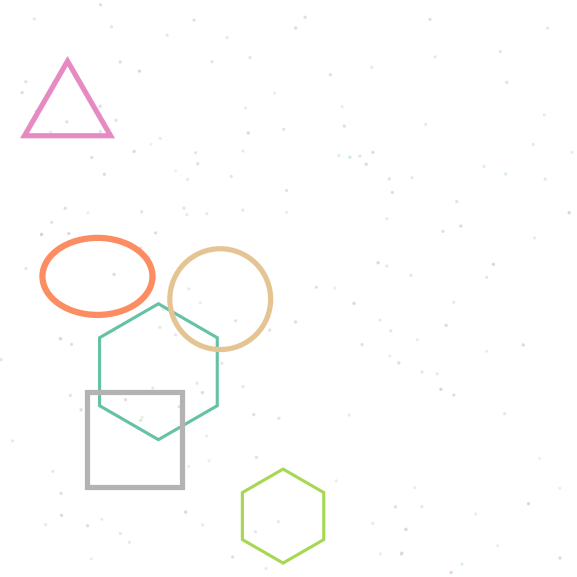[{"shape": "hexagon", "thickness": 1.5, "radius": 0.59, "center": [0.274, 0.355]}, {"shape": "oval", "thickness": 3, "radius": 0.48, "center": [0.169, 0.521]}, {"shape": "triangle", "thickness": 2.5, "radius": 0.43, "center": [0.117, 0.807]}, {"shape": "hexagon", "thickness": 1.5, "radius": 0.41, "center": [0.49, 0.106]}, {"shape": "circle", "thickness": 2.5, "radius": 0.44, "center": [0.381, 0.481]}, {"shape": "square", "thickness": 2.5, "radius": 0.41, "center": [0.233, 0.238]}]